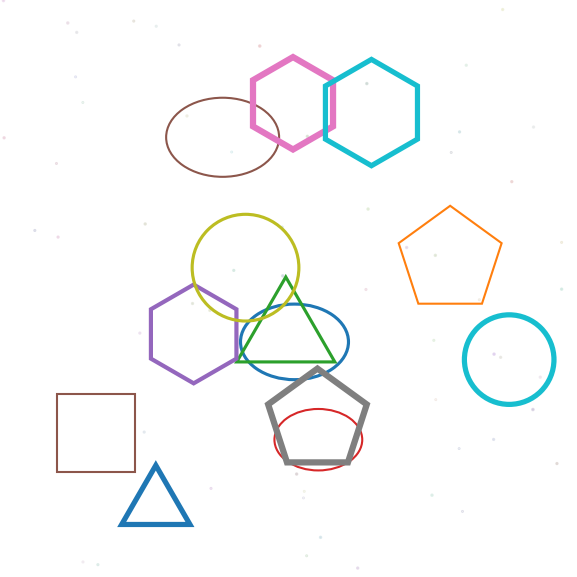[{"shape": "triangle", "thickness": 2.5, "radius": 0.34, "center": [0.27, 0.125]}, {"shape": "oval", "thickness": 1.5, "radius": 0.47, "center": [0.51, 0.407]}, {"shape": "pentagon", "thickness": 1, "radius": 0.47, "center": [0.779, 0.549]}, {"shape": "triangle", "thickness": 1.5, "radius": 0.49, "center": [0.495, 0.421]}, {"shape": "oval", "thickness": 1, "radius": 0.38, "center": [0.551, 0.238]}, {"shape": "hexagon", "thickness": 2, "radius": 0.43, "center": [0.335, 0.421]}, {"shape": "square", "thickness": 1, "radius": 0.34, "center": [0.165, 0.25]}, {"shape": "oval", "thickness": 1, "radius": 0.49, "center": [0.386, 0.761]}, {"shape": "hexagon", "thickness": 3, "radius": 0.4, "center": [0.507, 0.82]}, {"shape": "pentagon", "thickness": 3, "radius": 0.45, "center": [0.55, 0.271]}, {"shape": "circle", "thickness": 1.5, "radius": 0.46, "center": [0.425, 0.536]}, {"shape": "circle", "thickness": 2.5, "radius": 0.39, "center": [0.882, 0.376]}, {"shape": "hexagon", "thickness": 2.5, "radius": 0.46, "center": [0.643, 0.804]}]